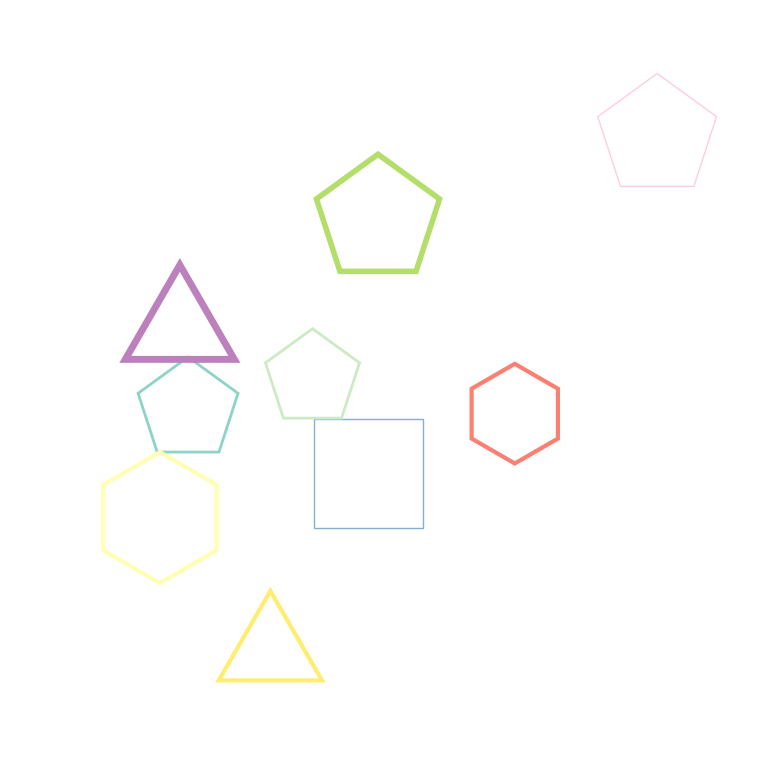[{"shape": "pentagon", "thickness": 1, "radius": 0.34, "center": [0.244, 0.468]}, {"shape": "hexagon", "thickness": 1.5, "radius": 0.42, "center": [0.208, 0.328]}, {"shape": "hexagon", "thickness": 1.5, "radius": 0.32, "center": [0.669, 0.463]}, {"shape": "square", "thickness": 0.5, "radius": 0.36, "center": [0.479, 0.385]}, {"shape": "pentagon", "thickness": 2, "radius": 0.42, "center": [0.491, 0.716]}, {"shape": "pentagon", "thickness": 0.5, "radius": 0.41, "center": [0.853, 0.823]}, {"shape": "triangle", "thickness": 2.5, "radius": 0.41, "center": [0.234, 0.574]}, {"shape": "pentagon", "thickness": 1, "radius": 0.32, "center": [0.406, 0.509]}, {"shape": "triangle", "thickness": 1.5, "radius": 0.39, "center": [0.351, 0.155]}]